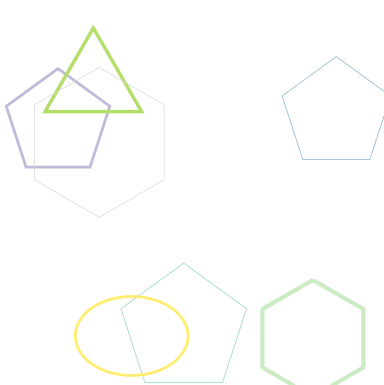[{"shape": "pentagon", "thickness": 0.5, "radius": 0.86, "center": [0.477, 0.145]}, {"shape": "pentagon", "thickness": 2, "radius": 0.71, "center": [0.151, 0.68]}, {"shape": "pentagon", "thickness": 0.5, "radius": 0.74, "center": [0.874, 0.705]}, {"shape": "triangle", "thickness": 2.5, "radius": 0.72, "center": [0.242, 0.783]}, {"shape": "hexagon", "thickness": 0.5, "radius": 0.97, "center": [0.258, 0.63]}, {"shape": "hexagon", "thickness": 3, "radius": 0.76, "center": [0.813, 0.121]}, {"shape": "oval", "thickness": 2, "radius": 0.73, "center": [0.342, 0.127]}]